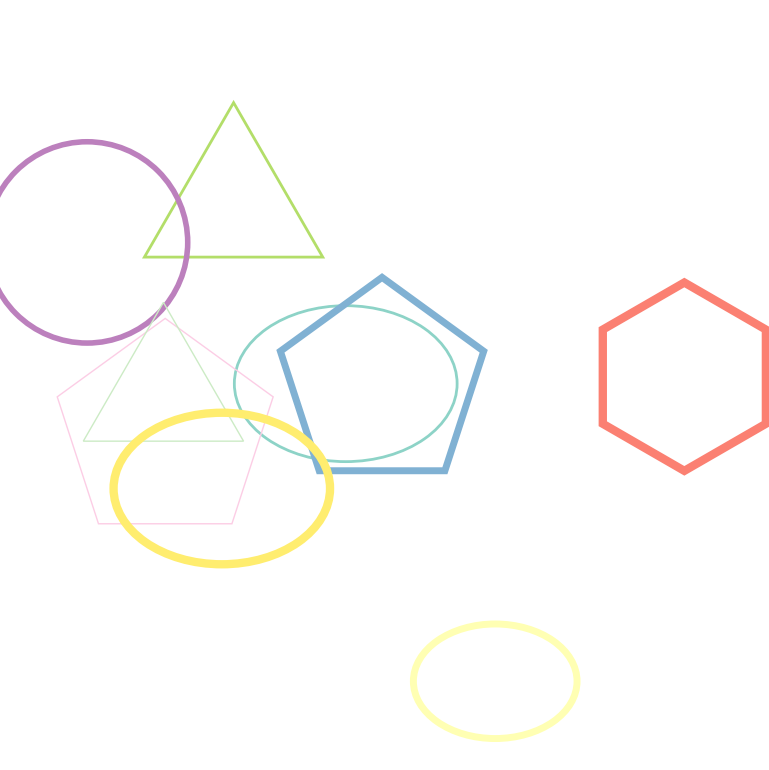[{"shape": "oval", "thickness": 1, "radius": 0.72, "center": [0.449, 0.502]}, {"shape": "oval", "thickness": 2.5, "radius": 0.53, "center": [0.643, 0.115]}, {"shape": "hexagon", "thickness": 3, "radius": 0.61, "center": [0.889, 0.511]}, {"shape": "pentagon", "thickness": 2.5, "radius": 0.69, "center": [0.496, 0.501]}, {"shape": "triangle", "thickness": 1, "radius": 0.67, "center": [0.303, 0.733]}, {"shape": "pentagon", "thickness": 0.5, "radius": 0.74, "center": [0.215, 0.439]}, {"shape": "circle", "thickness": 2, "radius": 0.65, "center": [0.113, 0.685]}, {"shape": "triangle", "thickness": 0.5, "radius": 0.6, "center": [0.212, 0.487]}, {"shape": "oval", "thickness": 3, "radius": 0.7, "center": [0.288, 0.366]}]